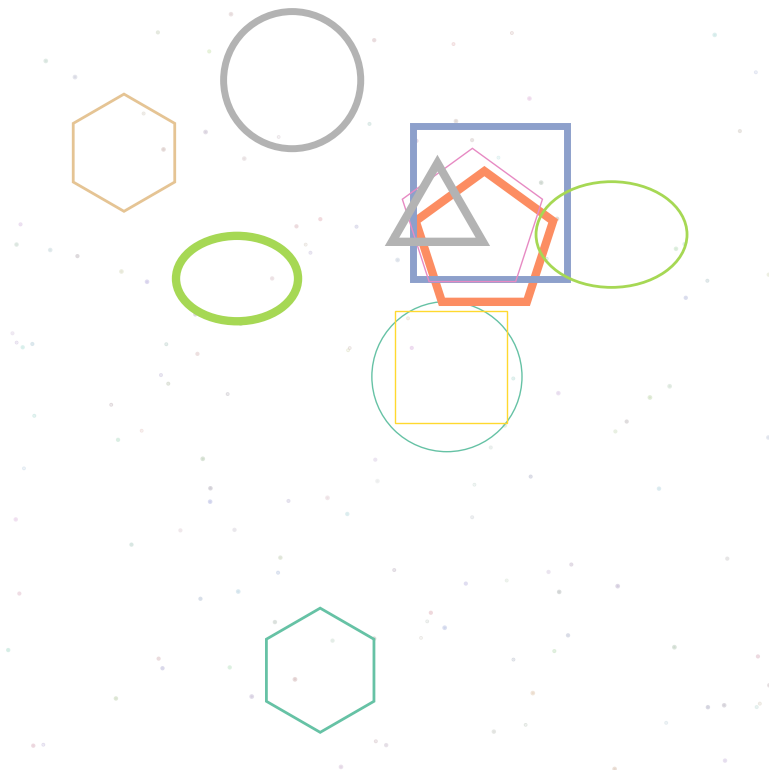[{"shape": "circle", "thickness": 0.5, "radius": 0.49, "center": [0.58, 0.511]}, {"shape": "hexagon", "thickness": 1, "radius": 0.4, "center": [0.416, 0.13]}, {"shape": "pentagon", "thickness": 3, "radius": 0.47, "center": [0.629, 0.684]}, {"shape": "square", "thickness": 2.5, "radius": 0.5, "center": [0.636, 0.737]}, {"shape": "pentagon", "thickness": 0.5, "radius": 0.48, "center": [0.613, 0.712]}, {"shape": "oval", "thickness": 1, "radius": 0.49, "center": [0.794, 0.695]}, {"shape": "oval", "thickness": 3, "radius": 0.4, "center": [0.308, 0.638]}, {"shape": "square", "thickness": 0.5, "radius": 0.36, "center": [0.586, 0.524]}, {"shape": "hexagon", "thickness": 1, "radius": 0.38, "center": [0.161, 0.802]}, {"shape": "triangle", "thickness": 3, "radius": 0.34, "center": [0.568, 0.72]}, {"shape": "circle", "thickness": 2.5, "radius": 0.45, "center": [0.379, 0.896]}]